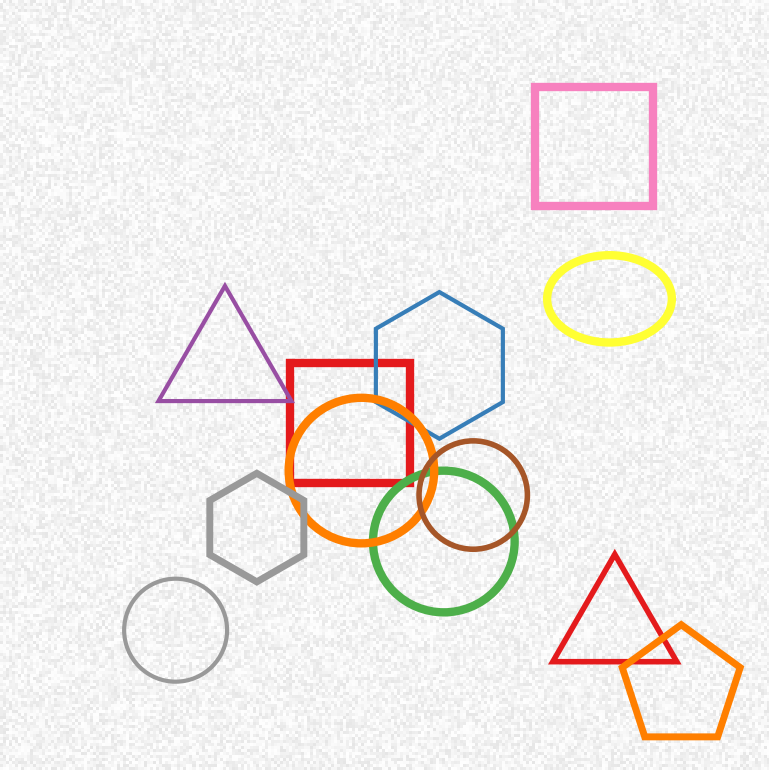[{"shape": "triangle", "thickness": 2, "radius": 0.46, "center": [0.798, 0.187]}, {"shape": "square", "thickness": 3, "radius": 0.39, "center": [0.454, 0.451]}, {"shape": "hexagon", "thickness": 1.5, "radius": 0.48, "center": [0.571, 0.525]}, {"shape": "circle", "thickness": 3, "radius": 0.46, "center": [0.576, 0.297]}, {"shape": "triangle", "thickness": 1.5, "radius": 0.5, "center": [0.292, 0.529]}, {"shape": "pentagon", "thickness": 2.5, "radius": 0.4, "center": [0.885, 0.108]}, {"shape": "circle", "thickness": 3, "radius": 0.47, "center": [0.469, 0.389]}, {"shape": "oval", "thickness": 3, "radius": 0.4, "center": [0.792, 0.612]}, {"shape": "circle", "thickness": 2, "radius": 0.35, "center": [0.615, 0.357]}, {"shape": "square", "thickness": 3, "radius": 0.39, "center": [0.771, 0.809]}, {"shape": "hexagon", "thickness": 2.5, "radius": 0.35, "center": [0.334, 0.315]}, {"shape": "circle", "thickness": 1.5, "radius": 0.33, "center": [0.228, 0.182]}]